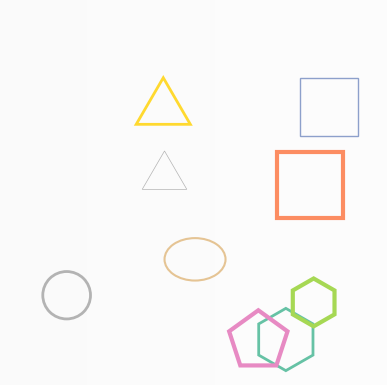[{"shape": "hexagon", "thickness": 2, "radius": 0.4, "center": [0.738, 0.118]}, {"shape": "square", "thickness": 3, "radius": 0.43, "center": [0.799, 0.52]}, {"shape": "square", "thickness": 1, "radius": 0.38, "center": [0.849, 0.722]}, {"shape": "pentagon", "thickness": 3, "radius": 0.4, "center": [0.667, 0.115]}, {"shape": "hexagon", "thickness": 3, "radius": 0.31, "center": [0.809, 0.215]}, {"shape": "triangle", "thickness": 2, "radius": 0.4, "center": [0.421, 0.717]}, {"shape": "oval", "thickness": 1.5, "radius": 0.39, "center": [0.503, 0.326]}, {"shape": "triangle", "thickness": 0.5, "radius": 0.33, "center": [0.425, 0.541]}, {"shape": "circle", "thickness": 2, "radius": 0.31, "center": [0.172, 0.233]}]